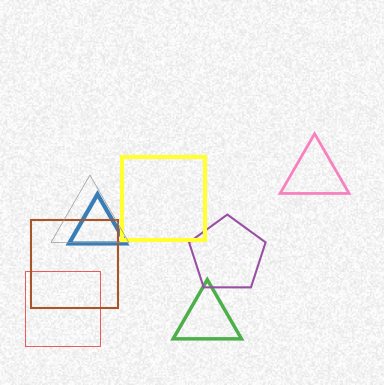[{"shape": "square", "thickness": 0.5, "radius": 0.49, "center": [0.162, 0.199]}, {"shape": "triangle", "thickness": 3, "radius": 0.43, "center": [0.253, 0.41]}, {"shape": "triangle", "thickness": 2.5, "radius": 0.51, "center": [0.538, 0.171]}, {"shape": "pentagon", "thickness": 1.5, "radius": 0.52, "center": [0.59, 0.338]}, {"shape": "square", "thickness": 3, "radius": 0.54, "center": [0.426, 0.484]}, {"shape": "square", "thickness": 1.5, "radius": 0.57, "center": [0.194, 0.315]}, {"shape": "triangle", "thickness": 2, "radius": 0.52, "center": [0.817, 0.549]}, {"shape": "triangle", "thickness": 0.5, "radius": 0.58, "center": [0.234, 0.429]}]